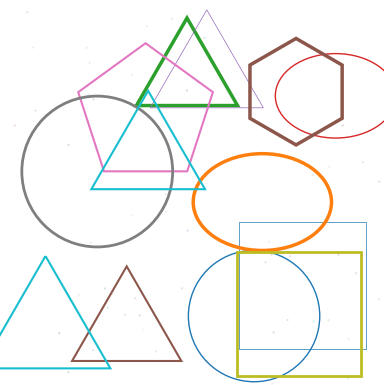[{"shape": "circle", "thickness": 1, "radius": 0.85, "center": [0.66, 0.179]}, {"shape": "square", "thickness": 0.5, "radius": 0.82, "center": [0.786, 0.258]}, {"shape": "oval", "thickness": 2.5, "radius": 0.9, "center": [0.681, 0.475]}, {"shape": "triangle", "thickness": 2.5, "radius": 0.76, "center": [0.486, 0.802]}, {"shape": "oval", "thickness": 1, "radius": 0.78, "center": [0.872, 0.751]}, {"shape": "triangle", "thickness": 0.5, "radius": 0.85, "center": [0.537, 0.805]}, {"shape": "hexagon", "thickness": 2.5, "radius": 0.69, "center": [0.769, 0.762]}, {"shape": "triangle", "thickness": 1.5, "radius": 0.82, "center": [0.329, 0.144]}, {"shape": "pentagon", "thickness": 1.5, "radius": 0.92, "center": [0.378, 0.704]}, {"shape": "circle", "thickness": 2, "radius": 0.98, "center": [0.253, 0.554]}, {"shape": "square", "thickness": 2, "radius": 0.8, "center": [0.776, 0.184]}, {"shape": "triangle", "thickness": 1.5, "radius": 0.97, "center": [0.118, 0.14]}, {"shape": "triangle", "thickness": 1.5, "radius": 0.85, "center": [0.385, 0.594]}]